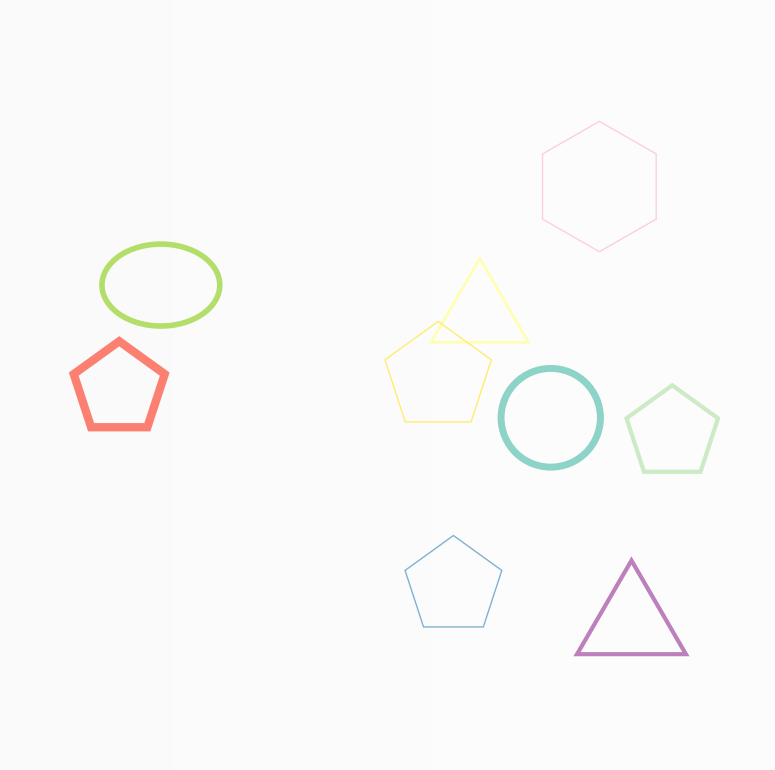[{"shape": "circle", "thickness": 2.5, "radius": 0.32, "center": [0.711, 0.457]}, {"shape": "triangle", "thickness": 1, "radius": 0.36, "center": [0.619, 0.592]}, {"shape": "pentagon", "thickness": 3, "radius": 0.31, "center": [0.154, 0.495]}, {"shape": "pentagon", "thickness": 0.5, "radius": 0.33, "center": [0.585, 0.239]}, {"shape": "oval", "thickness": 2, "radius": 0.38, "center": [0.208, 0.63]}, {"shape": "hexagon", "thickness": 0.5, "radius": 0.42, "center": [0.773, 0.758]}, {"shape": "triangle", "thickness": 1.5, "radius": 0.41, "center": [0.815, 0.191]}, {"shape": "pentagon", "thickness": 1.5, "radius": 0.31, "center": [0.867, 0.438]}, {"shape": "pentagon", "thickness": 0.5, "radius": 0.36, "center": [0.565, 0.51]}]